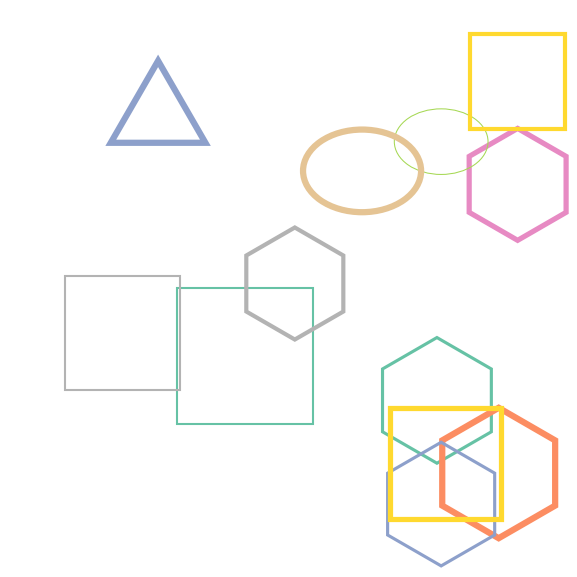[{"shape": "square", "thickness": 1, "radius": 0.59, "center": [0.425, 0.382]}, {"shape": "hexagon", "thickness": 1.5, "radius": 0.54, "center": [0.757, 0.306]}, {"shape": "hexagon", "thickness": 3, "radius": 0.56, "center": [0.864, 0.18]}, {"shape": "hexagon", "thickness": 1.5, "radius": 0.54, "center": [0.764, 0.126]}, {"shape": "triangle", "thickness": 3, "radius": 0.47, "center": [0.274, 0.799]}, {"shape": "hexagon", "thickness": 2.5, "radius": 0.48, "center": [0.896, 0.68]}, {"shape": "oval", "thickness": 0.5, "radius": 0.41, "center": [0.764, 0.754]}, {"shape": "square", "thickness": 2, "radius": 0.41, "center": [0.896, 0.858]}, {"shape": "square", "thickness": 2.5, "radius": 0.48, "center": [0.772, 0.196]}, {"shape": "oval", "thickness": 3, "radius": 0.51, "center": [0.627, 0.703]}, {"shape": "hexagon", "thickness": 2, "radius": 0.49, "center": [0.511, 0.508]}, {"shape": "square", "thickness": 1, "radius": 0.5, "center": [0.212, 0.423]}]